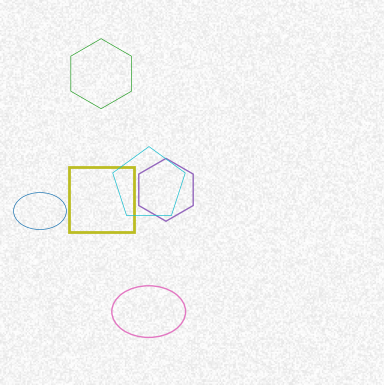[{"shape": "oval", "thickness": 0.5, "radius": 0.34, "center": [0.104, 0.452]}, {"shape": "hexagon", "thickness": 0.5, "radius": 0.45, "center": [0.263, 0.809]}, {"shape": "hexagon", "thickness": 1, "radius": 0.41, "center": [0.431, 0.507]}, {"shape": "oval", "thickness": 1, "radius": 0.48, "center": [0.386, 0.191]}, {"shape": "square", "thickness": 2, "radius": 0.42, "center": [0.264, 0.483]}, {"shape": "pentagon", "thickness": 0.5, "radius": 0.5, "center": [0.387, 0.52]}]